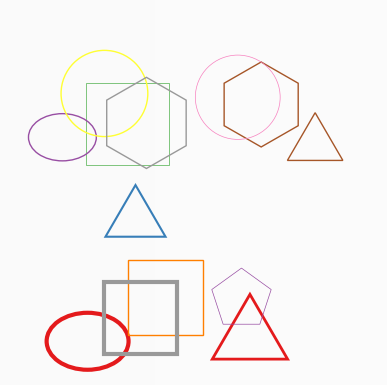[{"shape": "triangle", "thickness": 2, "radius": 0.56, "center": [0.645, 0.123]}, {"shape": "oval", "thickness": 3, "radius": 0.53, "center": [0.226, 0.114]}, {"shape": "triangle", "thickness": 1.5, "radius": 0.45, "center": [0.35, 0.43]}, {"shape": "square", "thickness": 0.5, "radius": 0.54, "center": [0.329, 0.678]}, {"shape": "pentagon", "thickness": 0.5, "radius": 0.4, "center": [0.623, 0.223]}, {"shape": "oval", "thickness": 1, "radius": 0.44, "center": [0.161, 0.643]}, {"shape": "square", "thickness": 1, "radius": 0.48, "center": [0.427, 0.227]}, {"shape": "circle", "thickness": 1, "radius": 0.56, "center": [0.27, 0.757]}, {"shape": "hexagon", "thickness": 1, "radius": 0.55, "center": [0.674, 0.729]}, {"shape": "triangle", "thickness": 1, "radius": 0.41, "center": [0.813, 0.625]}, {"shape": "circle", "thickness": 0.5, "radius": 0.55, "center": [0.614, 0.747]}, {"shape": "hexagon", "thickness": 1, "radius": 0.59, "center": [0.378, 0.681]}, {"shape": "square", "thickness": 3, "radius": 0.47, "center": [0.363, 0.173]}]